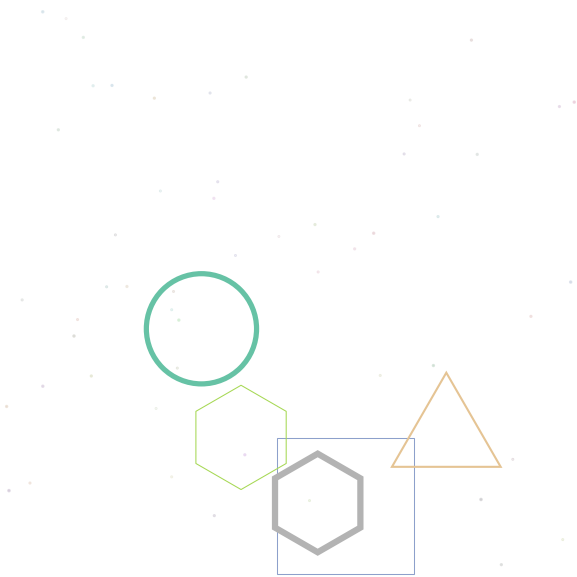[{"shape": "circle", "thickness": 2.5, "radius": 0.48, "center": [0.349, 0.43]}, {"shape": "square", "thickness": 0.5, "radius": 0.59, "center": [0.598, 0.123]}, {"shape": "hexagon", "thickness": 0.5, "radius": 0.45, "center": [0.417, 0.242]}, {"shape": "triangle", "thickness": 1, "radius": 0.54, "center": [0.773, 0.245]}, {"shape": "hexagon", "thickness": 3, "radius": 0.43, "center": [0.55, 0.128]}]